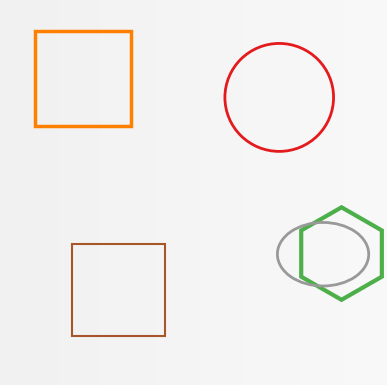[{"shape": "circle", "thickness": 2, "radius": 0.7, "center": [0.721, 0.747]}, {"shape": "hexagon", "thickness": 3, "radius": 0.6, "center": [0.881, 0.341]}, {"shape": "square", "thickness": 2.5, "radius": 0.62, "center": [0.214, 0.796]}, {"shape": "square", "thickness": 1.5, "radius": 0.6, "center": [0.306, 0.247]}, {"shape": "oval", "thickness": 2, "radius": 0.59, "center": [0.834, 0.34]}]